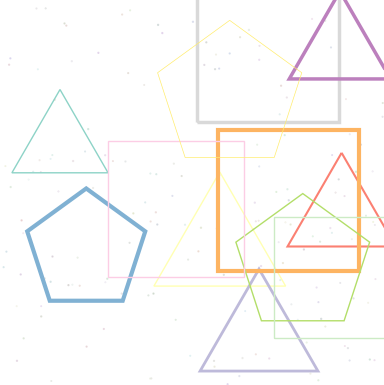[{"shape": "triangle", "thickness": 1, "radius": 0.72, "center": [0.156, 0.623]}, {"shape": "triangle", "thickness": 1, "radius": 0.99, "center": [0.571, 0.356]}, {"shape": "triangle", "thickness": 2, "radius": 0.88, "center": [0.673, 0.125]}, {"shape": "triangle", "thickness": 1.5, "radius": 0.81, "center": [0.887, 0.441]}, {"shape": "pentagon", "thickness": 3, "radius": 0.81, "center": [0.224, 0.349]}, {"shape": "square", "thickness": 3, "radius": 0.91, "center": [0.749, 0.48]}, {"shape": "pentagon", "thickness": 1, "radius": 0.91, "center": [0.786, 0.315]}, {"shape": "square", "thickness": 1, "radius": 0.88, "center": [0.457, 0.457]}, {"shape": "square", "thickness": 2.5, "radius": 0.92, "center": [0.695, 0.869]}, {"shape": "triangle", "thickness": 2.5, "radius": 0.76, "center": [0.883, 0.871]}, {"shape": "square", "thickness": 1, "radius": 0.79, "center": [0.869, 0.278]}, {"shape": "pentagon", "thickness": 0.5, "radius": 0.98, "center": [0.597, 0.75]}]